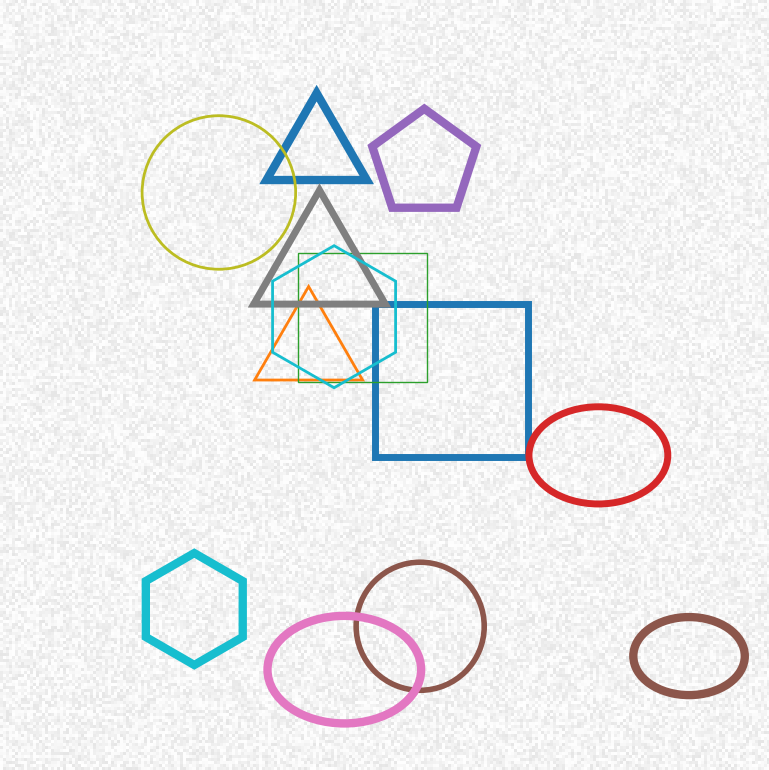[{"shape": "triangle", "thickness": 3, "radius": 0.38, "center": [0.411, 0.804]}, {"shape": "square", "thickness": 2.5, "radius": 0.5, "center": [0.586, 0.506]}, {"shape": "triangle", "thickness": 1, "radius": 0.4, "center": [0.401, 0.547]}, {"shape": "square", "thickness": 0.5, "radius": 0.42, "center": [0.471, 0.588]}, {"shape": "oval", "thickness": 2.5, "radius": 0.45, "center": [0.777, 0.409]}, {"shape": "pentagon", "thickness": 3, "radius": 0.36, "center": [0.551, 0.788]}, {"shape": "oval", "thickness": 3, "radius": 0.36, "center": [0.895, 0.148]}, {"shape": "circle", "thickness": 2, "radius": 0.42, "center": [0.546, 0.187]}, {"shape": "oval", "thickness": 3, "radius": 0.5, "center": [0.447, 0.13]}, {"shape": "triangle", "thickness": 2.5, "radius": 0.49, "center": [0.415, 0.654]}, {"shape": "circle", "thickness": 1, "radius": 0.5, "center": [0.284, 0.75]}, {"shape": "hexagon", "thickness": 1, "radius": 0.46, "center": [0.434, 0.589]}, {"shape": "hexagon", "thickness": 3, "radius": 0.36, "center": [0.252, 0.209]}]